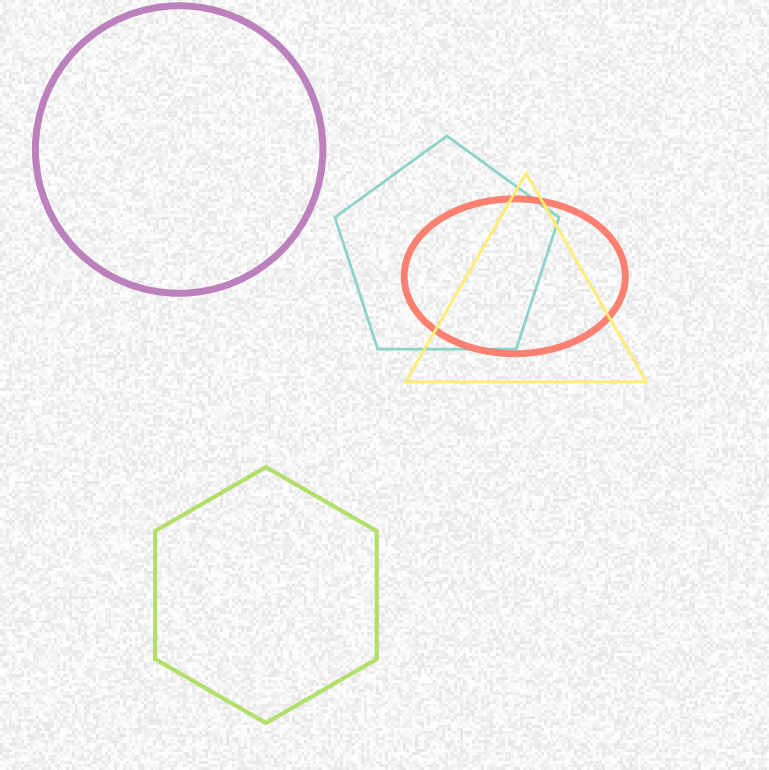[{"shape": "pentagon", "thickness": 1, "radius": 0.77, "center": [0.58, 0.67]}, {"shape": "oval", "thickness": 2.5, "radius": 0.72, "center": [0.669, 0.641]}, {"shape": "hexagon", "thickness": 1.5, "radius": 0.83, "center": [0.345, 0.227]}, {"shape": "circle", "thickness": 2.5, "radius": 0.93, "center": [0.233, 0.806]}, {"shape": "triangle", "thickness": 1, "radius": 0.9, "center": [0.683, 0.594]}]